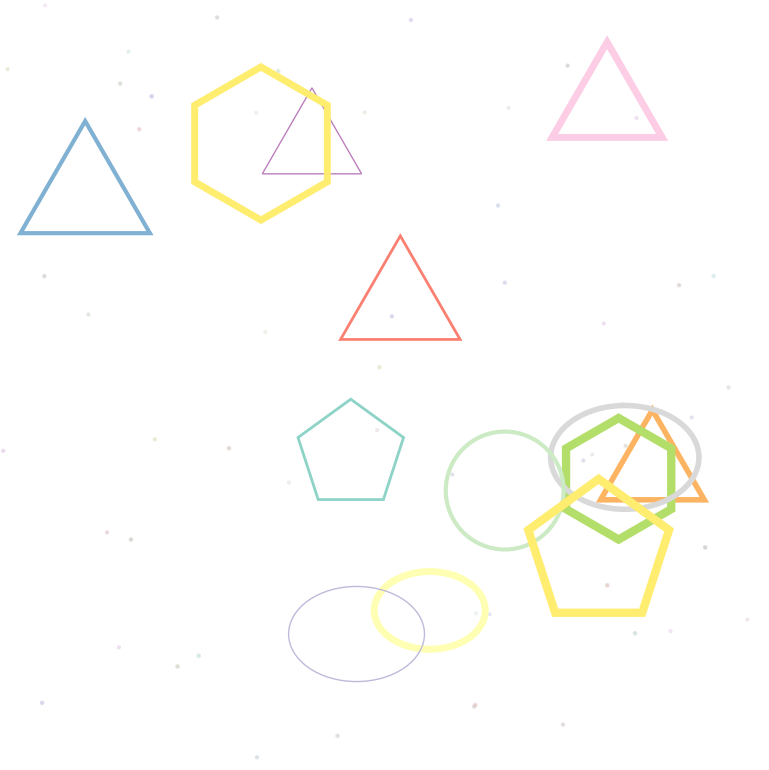[{"shape": "pentagon", "thickness": 1, "radius": 0.36, "center": [0.456, 0.41]}, {"shape": "oval", "thickness": 2.5, "radius": 0.36, "center": [0.558, 0.207]}, {"shape": "oval", "thickness": 0.5, "radius": 0.44, "center": [0.463, 0.177]}, {"shape": "triangle", "thickness": 1, "radius": 0.45, "center": [0.52, 0.604]}, {"shape": "triangle", "thickness": 1.5, "radius": 0.49, "center": [0.111, 0.746]}, {"shape": "triangle", "thickness": 2, "radius": 0.39, "center": [0.847, 0.39]}, {"shape": "hexagon", "thickness": 3, "radius": 0.39, "center": [0.803, 0.378]}, {"shape": "triangle", "thickness": 2.5, "radius": 0.41, "center": [0.788, 0.863]}, {"shape": "oval", "thickness": 2, "radius": 0.48, "center": [0.811, 0.406]}, {"shape": "triangle", "thickness": 0.5, "radius": 0.37, "center": [0.405, 0.811]}, {"shape": "circle", "thickness": 1.5, "radius": 0.38, "center": [0.655, 0.363]}, {"shape": "pentagon", "thickness": 3, "radius": 0.48, "center": [0.778, 0.282]}, {"shape": "hexagon", "thickness": 2.5, "radius": 0.5, "center": [0.339, 0.814]}]